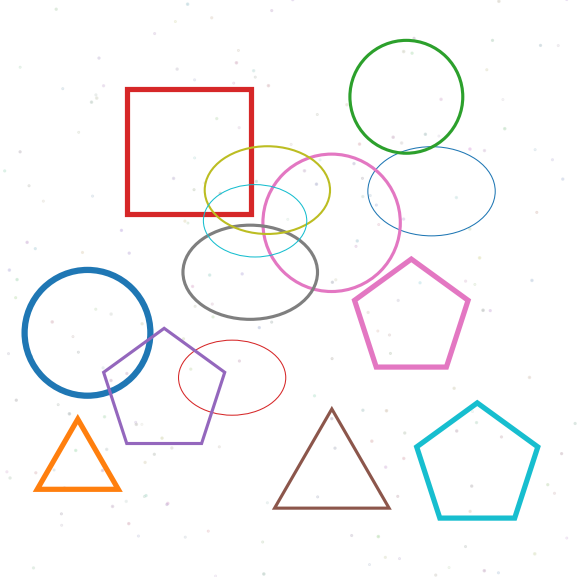[{"shape": "oval", "thickness": 0.5, "radius": 0.55, "center": [0.747, 0.668]}, {"shape": "circle", "thickness": 3, "radius": 0.54, "center": [0.152, 0.423]}, {"shape": "triangle", "thickness": 2.5, "radius": 0.41, "center": [0.135, 0.192]}, {"shape": "circle", "thickness": 1.5, "radius": 0.49, "center": [0.704, 0.832]}, {"shape": "square", "thickness": 2.5, "radius": 0.54, "center": [0.327, 0.737]}, {"shape": "oval", "thickness": 0.5, "radius": 0.46, "center": [0.402, 0.345]}, {"shape": "pentagon", "thickness": 1.5, "radius": 0.55, "center": [0.284, 0.32]}, {"shape": "triangle", "thickness": 1.5, "radius": 0.57, "center": [0.575, 0.176]}, {"shape": "circle", "thickness": 1.5, "radius": 0.59, "center": [0.574, 0.613]}, {"shape": "pentagon", "thickness": 2.5, "radius": 0.52, "center": [0.712, 0.447]}, {"shape": "oval", "thickness": 1.5, "radius": 0.58, "center": [0.433, 0.528]}, {"shape": "oval", "thickness": 1, "radius": 0.54, "center": [0.463, 0.67]}, {"shape": "oval", "thickness": 0.5, "radius": 0.45, "center": [0.442, 0.617]}, {"shape": "pentagon", "thickness": 2.5, "radius": 0.55, "center": [0.826, 0.191]}]